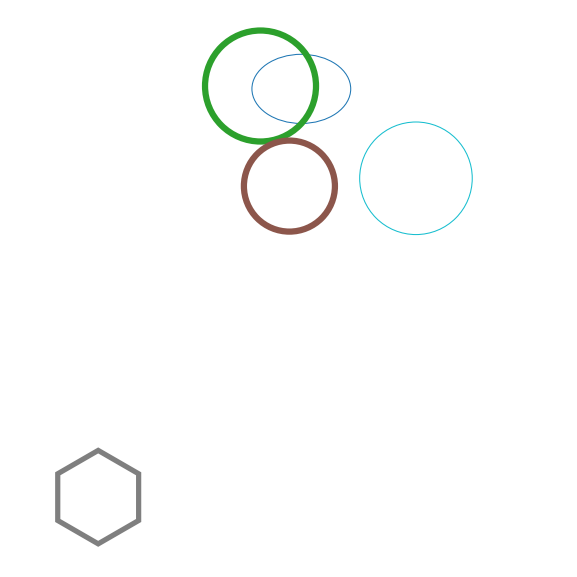[{"shape": "oval", "thickness": 0.5, "radius": 0.43, "center": [0.522, 0.845]}, {"shape": "circle", "thickness": 3, "radius": 0.48, "center": [0.451, 0.85]}, {"shape": "circle", "thickness": 3, "radius": 0.39, "center": [0.501, 0.677]}, {"shape": "hexagon", "thickness": 2.5, "radius": 0.4, "center": [0.17, 0.138]}, {"shape": "circle", "thickness": 0.5, "radius": 0.49, "center": [0.72, 0.69]}]